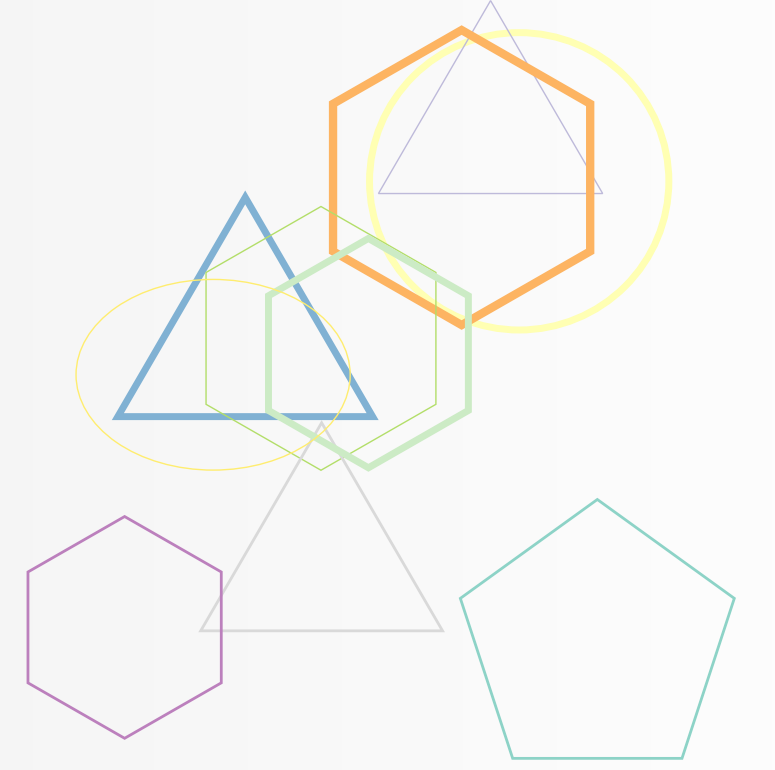[{"shape": "pentagon", "thickness": 1, "radius": 0.93, "center": [0.771, 0.165]}, {"shape": "circle", "thickness": 2.5, "radius": 0.97, "center": [0.67, 0.765]}, {"shape": "triangle", "thickness": 0.5, "radius": 0.84, "center": [0.633, 0.832]}, {"shape": "triangle", "thickness": 2.5, "radius": 0.95, "center": [0.316, 0.554]}, {"shape": "hexagon", "thickness": 3, "radius": 0.96, "center": [0.596, 0.769]}, {"shape": "hexagon", "thickness": 0.5, "radius": 0.86, "center": [0.414, 0.561]}, {"shape": "triangle", "thickness": 1, "radius": 0.9, "center": [0.415, 0.271]}, {"shape": "hexagon", "thickness": 1, "radius": 0.72, "center": [0.161, 0.185]}, {"shape": "hexagon", "thickness": 2.5, "radius": 0.74, "center": [0.475, 0.541]}, {"shape": "oval", "thickness": 0.5, "radius": 0.88, "center": [0.275, 0.513]}]